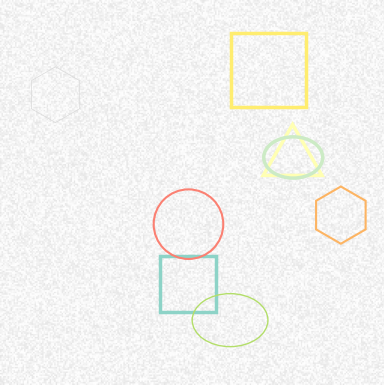[{"shape": "square", "thickness": 2.5, "radius": 0.36, "center": [0.488, 0.261]}, {"shape": "triangle", "thickness": 2.5, "radius": 0.44, "center": [0.76, 0.588]}, {"shape": "circle", "thickness": 1.5, "radius": 0.45, "center": [0.49, 0.418]}, {"shape": "hexagon", "thickness": 1.5, "radius": 0.37, "center": [0.885, 0.441]}, {"shape": "oval", "thickness": 1, "radius": 0.49, "center": [0.598, 0.168]}, {"shape": "hexagon", "thickness": 0.5, "radius": 0.36, "center": [0.144, 0.754]}, {"shape": "oval", "thickness": 2.5, "radius": 0.38, "center": [0.762, 0.591]}, {"shape": "square", "thickness": 2.5, "radius": 0.48, "center": [0.698, 0.818]}]